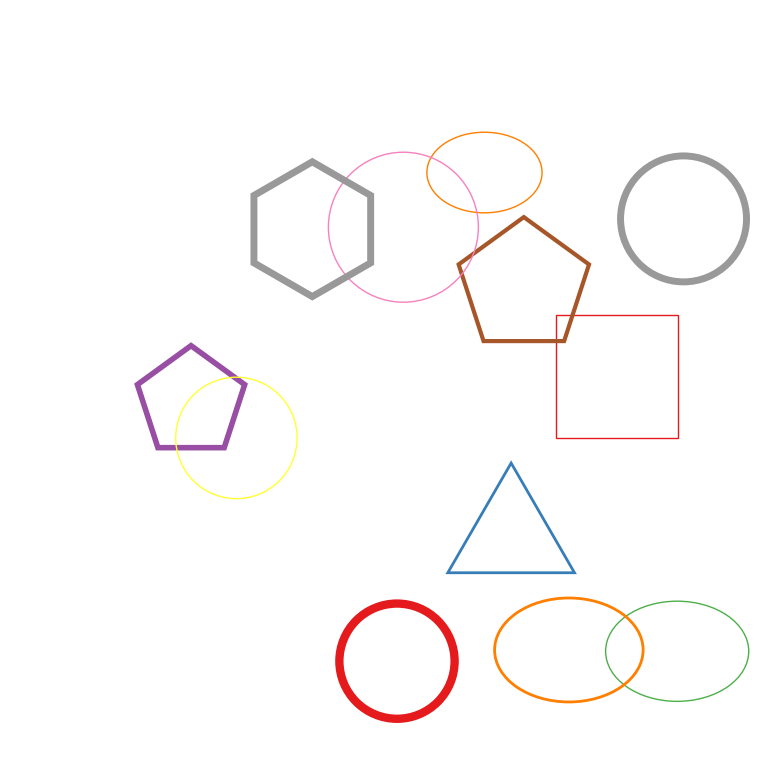[{"shape": "square", "thickness": 0.5, "radius": 0.4, "center": [0.801, 0.511]}, {"shape": "circle", "thickness": 3, "radius": 0.37, "center": [0.516, 0.141]}, {"shape": "triangle", "thickness": 1, "radius": 0.47, "center": [0.664, 0.304]}, {"shape": "oval", "thickness": 0.5, "radius": 0.46, "center": [0.879, 0.154]}, {"shape": "pentagon", "thickness": 2, "radius": 0.37, "center": [0.248, 0.478]}, {"shape": "oval", "thickness": 1, "radius": 0.48, "center": [0.739, 0.156]}, {"shape": "oval", "thickness": 0.5, "radius": 0.37, "center": [0.629, 0.776]}, {"shape": "circle", "thickness": 0.5, "radius": 0.39, "center": [0.307, 0.431]}, {"shape": "pentagon", "thickness": 1.5, "radius": 0.45, "center": [0.68, 0.629]}, {"shape": "circle", "thickness": 0.5, "radius": 0.49, "center": [0.524, 0.705]}, {"shape": "circle", "thickness": 2.5, "radius": 0.41, "center": [0.888, 0.716]}, {"shape": "hexagon", "thickness": 2.5, "radius": 0.44, "center": [0.406, 0.702]}]